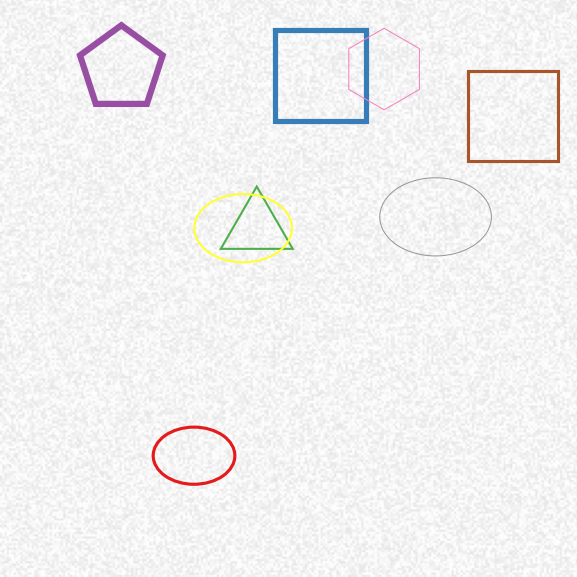[{"shape": "oval", "thickness": 1.5, "radius": 0.35, "center": [0.336, 0.21]}, {"shape": "square", "thickness": 2.5, "radius": 0.39, "center": [0.555, 0.869]}, {"shape": "triangle", "thickness": 1, "radius": 0.36, "center": [0.445, 0.604]}, {"shape": "pentagon", "thickness": 3, "radius": 0.38, "center": [0.21, 0.88]}, {"shape": "oval", "thickness": 1, "radius": 0.42, "center": [0.421, 0.604]}, {"shape": "square", "thickness": 1.5, "radius": 0.39, "center": [0.888, 0.799]}, {"shape": "hexagon", "thickness": 0.5, "radius": 0.35, "center": [0.665, 0.88]}, {"shape": "oval", "thickness": 0.5, "radius": 0.48, "center": [0.754, 0.624]}]